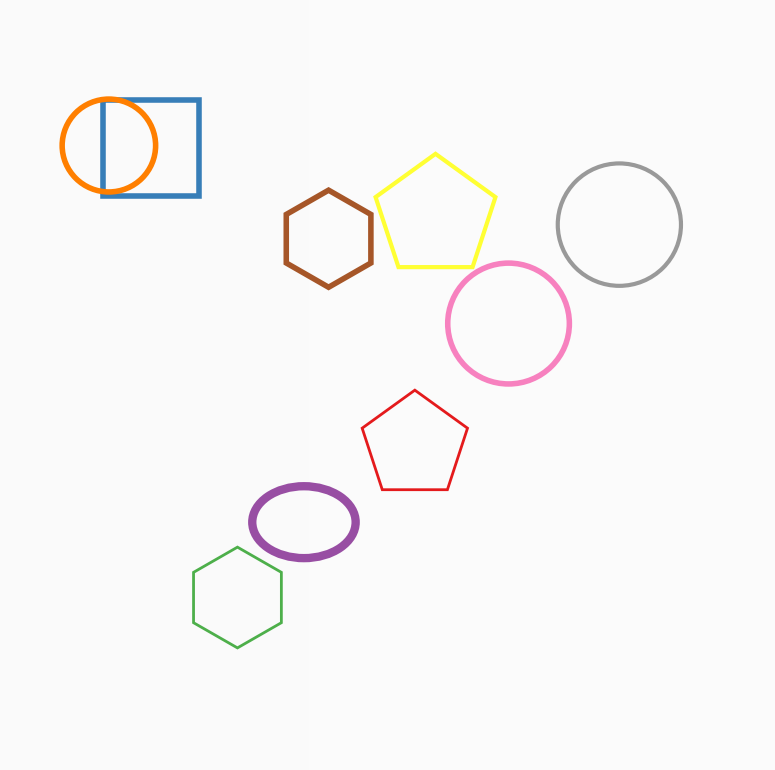[{"shape": "pentagon", "thickness": 1, "radius": 0.36, "center": [0.535, 0.422]}, {"shape": "square", "thickness": 2, "radius": 0.31, "center": [0.195, 0.808]}, {"shape": "hexagon", "thickness": 1, "radius": 0.33, "center": [0.306, 0.224]}, {"shape": "oval", "thickness": 3, "radius": 0.33, "center": [0.392, 0.322]}, {"shape": "circle", "thickness": 2, "radius": 0.3, "center": [0.141, 0.811]}, {"shape": "pentagon", "thickness": 1.5, "radius": 0.41, "center": [0.562, 0.719]}, {"shape": "hexagon", "thickness": 2, "radius": 0.32, "center": [0.424, 0.69]}, {"shape": "circle", "thickness": 2, "radius": 0.39, "center": [0.656, 0.58]}, {"shape": "circle", "thickness": 1.5, "radius": 0.4, "center": [0.799, 0.708]}]